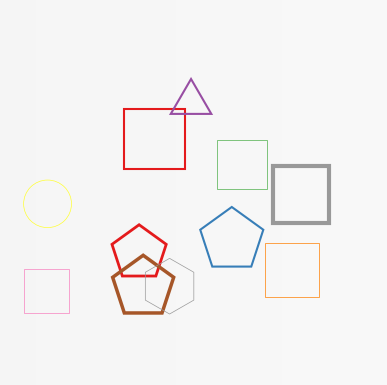[{"shape": "square", "thickness": 1.5, "radius": 0.39, "center": [0.398, 0.639]}, {"shape": "pentagon", "thickness": 2, "radius": 0.37, "center": [0.359, 0.343]}, {"shape": "pentagon", "thickness": 1.5, "radius": 0.43, "center": [0.598, 0.377]}, {"shape": "square", "thickness": 0.5, "radius": 0.32, "center": [0.625, 0.573]}, {"shape": "triangle", "thickness": 1.5, "radius": 0.3, "center": [0.493, 0.734]}, {"shape": "square", "thickness": 0.5, "radius": 0.35, "center": [0.754, 0.298]}, {"shape": "circle", "thickness": 0.5, "radius": 0.31, "center": [0.123, 0.471]}, {"shape": "pentagon", "thickness": 2.5, "radius": 0.41, "center": [0.369, 0.254]}, {"shape": "square", "thickness": 0.5, "radius": 0.29, "center": [0.12, 0.244]}, {"shape": "hexagon", "thickness": 0.5, "radius": 0.36, "center": [0.438, 0.257]}, {"shape": "square", "thickness": 3, "radius": 0.37, "center": [0.777, 0.495]}]